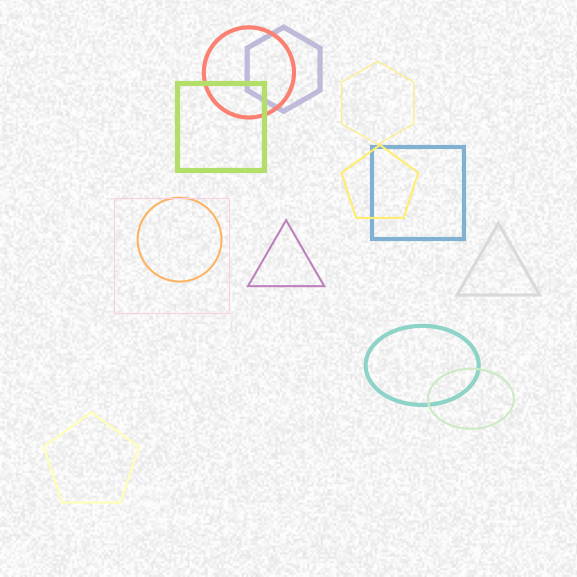[{"shape": "oval", "thickness": 2, "radius": 0.49, "center": [0.731, 0.366]}, {"shape": "pentagon", "thickness": 1, "radius": 0.43, "center": [0.158, 0.199]}, {"shape": "hexagon", "thickness": 2.5, "radius": 0.36, "center": [0.491, 0.879]}, {"shape": "circle", "thickness": 2, "radius": 0.39, "center": [0.431, 0.874]}, {"shape": "square", "thickness": 2, "radius": 0.4, "center": [0.724, 0.665]}, {"shape": "circle", "thickness": 1, "radius": 0.36, "center": [0.311, 0.584]}, {"shape": "square", "thickness": 2.5, "radius": 0.38, "center": [0.382, 0.78]}, {"shape": "square", "thickness": 0.5, "radius": 0.5, "center": [0.297, 0.557]}, {"shape": "triangle", "thickness": 1.5, "radius": 0.41, "center": [0.863, 0.53]}, {"shape": "triangle", "thickness": 1, "radius": 0.38, "center": [0.495, 0.542]}, {"shape": "oval", "thickness": 1, "radius": 0.37, "center": [0.816, 0.309]}, {"shape": "pentagon", "thickness": 1, "radius": 0.35, "center": [0.658, 0.678]}, {"shape": "hexagon", "thickness": 0.5, "radius": 0.36, "center": [0.654, 0.821]}]